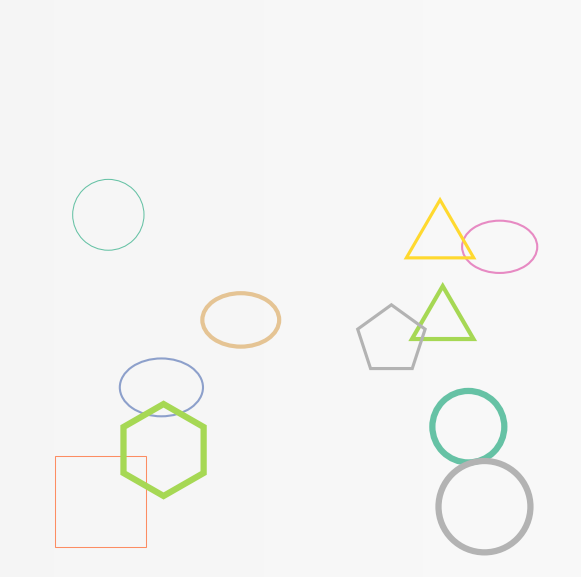[{"shape": "circle", "thickness": 0.5, "radius": 0.31, "center": [0.186, 0.627]}, {"shape": "circle", "thickness": 3, "radius": 0.31, "center": [0.806, 0.26]}, {"shape": "square", "thickness": 0.5, "radius": 0.39, "center": [0.173, 0.131]}, {"shape": "oval", "thickness": 1, "radius": 0.36, "center": [0.278, 0.328]}, {"shape": "oval", "thickness": 1, "radius": 0.32, "center": [0.86, 0.572]}, {"shape": "hexagon", "thickness": 3, "radius": 0.4, "center": [0.281, 0.22]}, {"shape": "triangle", "thickness": 2, "radius": 0.31, "center": [0.762, 0.443]}, {"shape": "triangle", "thickness": 1.5, "radius": 0.33, "center": [0.757, 0.586]}, {"shape": "oval", "thickness": 2, "radius": 0.33, "center": [0.414, 0.445]}, {"shape": "pentagon", "thickness": 1.5, "radius": 0.31, "center": [0.673, 0.41]}, {"shape": "circle", "thickness": 3, "radius": 0.4, "center": [0.834, 0.122]}]